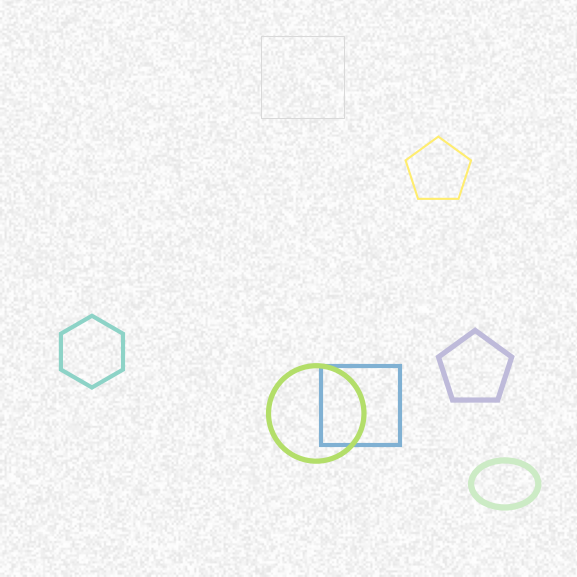[{"shape": "hexagon", "thickness": 2, "radius": 0.31, "center": [0.159, 0.39]}, {"shape": "pentagon", "thickness": 2.5, "radius": 0.33, "center": [0.823, 0.36]}, {"shape": "square", "thickness": 2, "radius": 0.34, "center": [0.624, 0.297]}, {"shape": "circle", "thickness": 2.5, "radius": 0.41, "center": [0.548, 0.283]}, {"shape": "square", "thickness": 0.5, "radius": 0.36, "center": [0.524, 0.866]}, {"shape": "oval", "thickness": 3, "radius": 0.29, "center": [0.874, 0.161]}, {"shape": "pentagon", "thickness": 1, "radius": 0.3, "center": [0.759, 0.703]}]